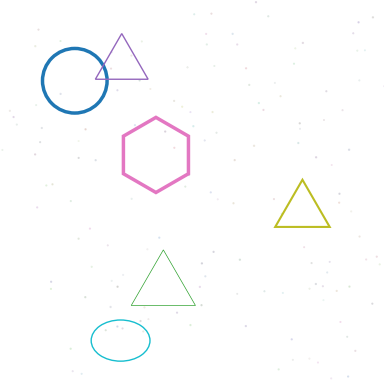[{"shape": "circle", "thickness": 2.5, "radius": 0.42, "center": [0.194, 0.79]}, {"shape": "triangle", "thickness": 0.5, "radius": 0.48, "center": [0.424, 0.255]}, {"shape": "triangle", "thickness": 1, "radius": 0.4, "center": [0.316, 0.834]}, {"shape": "hexagon", "thickness": 2.5, "radius": 0.49, "center": [0.405, 0.598]}, {"shape": "triangle", "thickness": 1.5, "radius": 0.41, "center": [0.786, 0.451]}, {"shape": "oval", "thickness": 1, "radius": 0.38, "center": [0.313, 0.115]}]